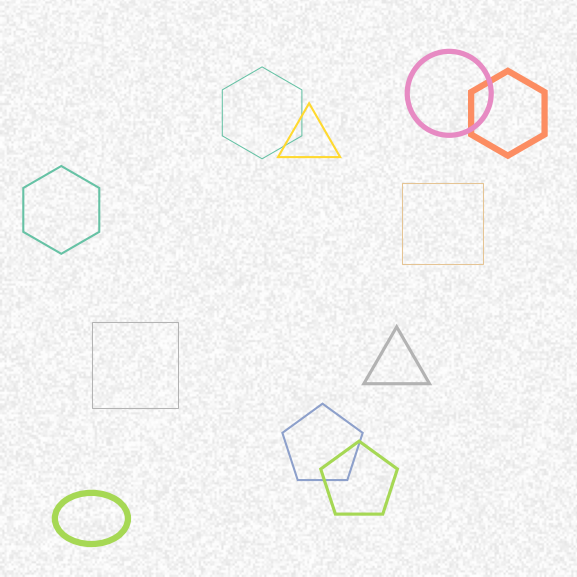[{"shape": "hexagon", "thickness": 0.5, "radius": 0.4, "center": [0.454, 0.804]}, {"shape": "hexagon", "thickness": 1, "radius": 0.38, "center": [0.106, 0.636]}, {"shape": "hexagon", "thickness": 3, "radius": 0.37, "center": [0.879, 0.803]}, {"shape": "pentagon", "thickness": 1, "radius": 0.37, "center": [0.558, 0.227]}, {"shape": "circle", "thickness": 2.5, "radius": 0.36, "center": [0.778, 0.838]}, {"shape": "pentagon", "thickness": 1.5, "radius": 0.35, "center": [0.622, 0.165]}, {"shape": "oval", "thickness": 3, "radius": 0.32, "center": [0.158, 0.101]}, {"shape": "triangle", "thickness": 1, "radius": 0.31, "center": [0.535, 0.758]}, {"shape": "square", "thickness": 0.5, "radius": 0.35, "center": [0.767, 0.612]}, {"shape": "triangle", "thickness": 1.5, "radius": 0.33, "center": [0.687, 0.368]}, {"shape": "square", "thickness": 0.5, "radius": 0.37, "center": [0.234, 0.367]}]